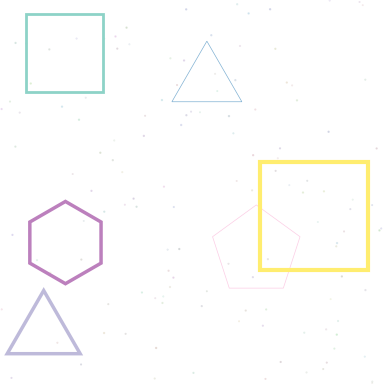[{"shape": "square", "thickness": 2, "radius": 0.5, "center": [0.168, 0.862]}, {"shape": "triangle", "thickness": 2.5, "radius": 0.55, "center": [0.113, 0.136]}, {"shape": "triangle", "thickness": 0.5, "radius": 0.52, "center": [0.537, 0.788]}, {"shape": "pentagon", "thickness": 0.5, "radius": 0.6, "center": [0.666, 0.348]}, {"shape": "hexagon", "thickness": 2.5, "radius": 0.53, "center": [0.17, 0.37]}, {"shape": "square", "thickness": 3, "radius": 0.7, "center": [0.817, 0.438]}]